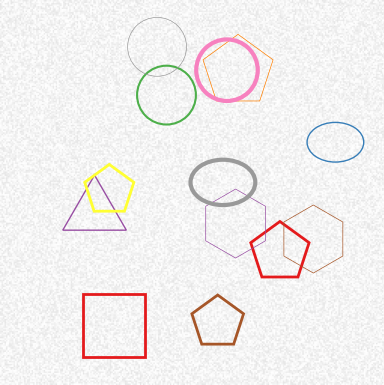[{"shape": "square", "thickness": 2, "radius": 0.41, "center": [0.296, 0.154]}, {"shape": "pentagon", "thickness": 2, "radius": 0.4, "center": [0.727, 0.345]}, {"shape": "oval", "thickness": 1, "radius": 0.37, "center": [0.871, 0.631]}, {"shape": "circle", "thickness": 1.5, "radius": 0.38, "center": [0.432, 0.753]}, {"shape": "triangle", "thickness": 1, "radius": 0.48, "center": [0.246, 0.45]}, {"shape": "hexagon", "thickness": 0.5, "radius": 0.45, "center": [0.612, 0.419]}, {"shape": "pentagon", "thickness": 0.5, "radius": 0.48, "center": [0.618, 0.815]}, {"shape": "pentagon", "thickness": 2, "radius": 0.34, "center": [0.284, 0.506]}, {"shape": "pentagon", "thickness": 2, "radius": 0.35, "center": [0.565, 0.163]}, {"shape": "hexagon", "thickness": 0.5, "radius": 0.44, "center": [0.814, 0.379]}, {"shape": "circle", "thickness": 3, "radius": 0.4, "center": [0.59, 0.818]}, {"shape": "circle", "thickness": 0.5, "radius": 0.38, "center": [0.408, 0.878]}, {"shape": "oval", "thickness": 3, "radius": 0.42, "center": [0.579, 0.526]}]